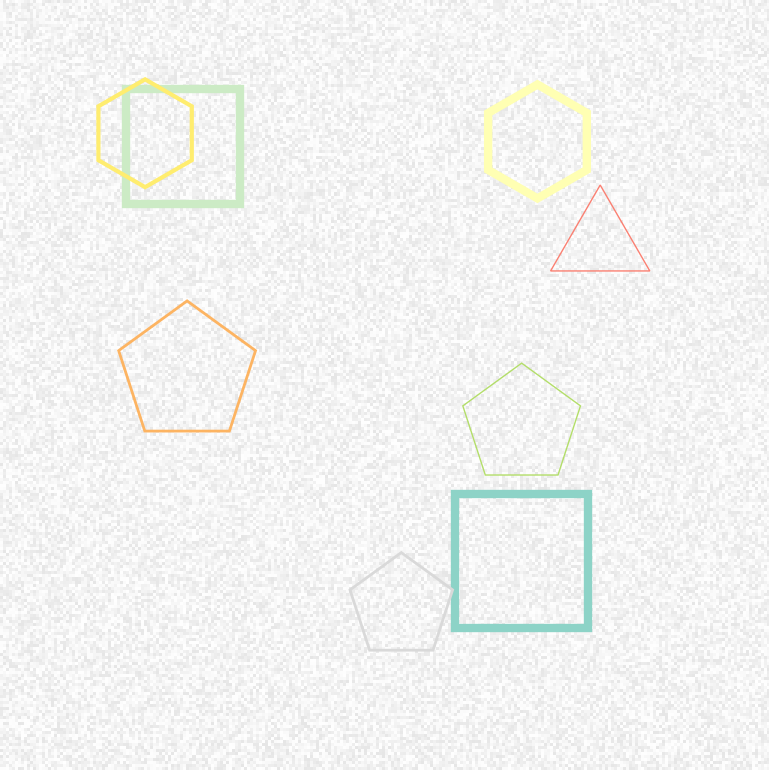[{"shape": "square", "thickness": 3, "radius": 0.43, "center": [0.677, 0.271]}, {"shape": "hexagon", "thickness": 3, "radius": 0.37, "center": [0.698, 0.816]}, {"shape": "triangle", "thickness": 0.5, "radius": 0.37, "center": [0.779, 0.685]}, {"shape": "pentagon", "thickness": 1, "radius": 0.47, "center": [0.243, 0.516]}, {"shape": "pentagon", "thickness": 0.5, "radius": 0.4, "center": [0.677, 0.448]}, {"shape": "pentagon", "thickness": 1, "radius": 0.35, "center": [0.521, 0.212]}, {"shape": "square", "thickness": 3, "radius": 0.37, "center": [0.237, 0.81]}, {"shape": "hexagon", "thickness": 1.5, "radius": 0.35, "center": [0.188, 0.827]}]